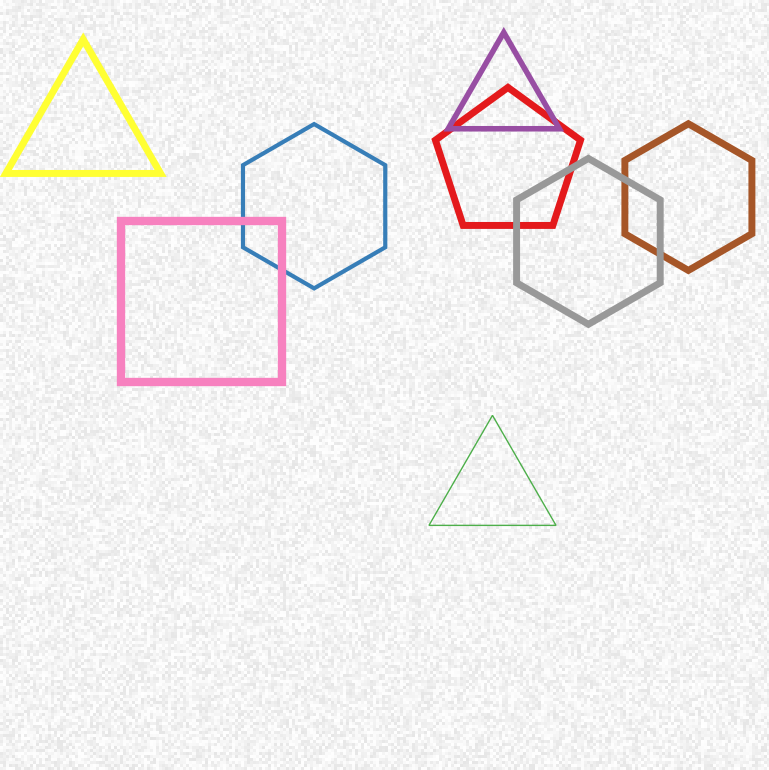[{"shape": "pentagon", "thickness": 2.5, "radius": 0.5, "center": [0.66, 0.787]}, {"shape": "hexagon", "thickness": 1.5, "radius": 0.53, "center": [0.408, 0.732]}, {"shape": "triangle", "thickness": 0.5, "radius": 0.48, "center": [0.64, 0.365]}, {"shape": "triangle", "thickness": 2, "radius": 0.42, "center": [0.654, 0.874]}, {"shape": "triangle", "thickness": 2.5, "radius": 0.58, "center": [0.108, 0.833]}, {"shape": "hexagon", "thickness": 2.5, "radius": 0.48, "center": [0.894, 0.744]}, {"shape": "square", "thickness": 3, "radius": 0.52, "center": [0.262, 0.609]}, {"shape": "hexagon", "thickness": 2.5, "radius": 0.54, "center": [0.764, 0.687]}]